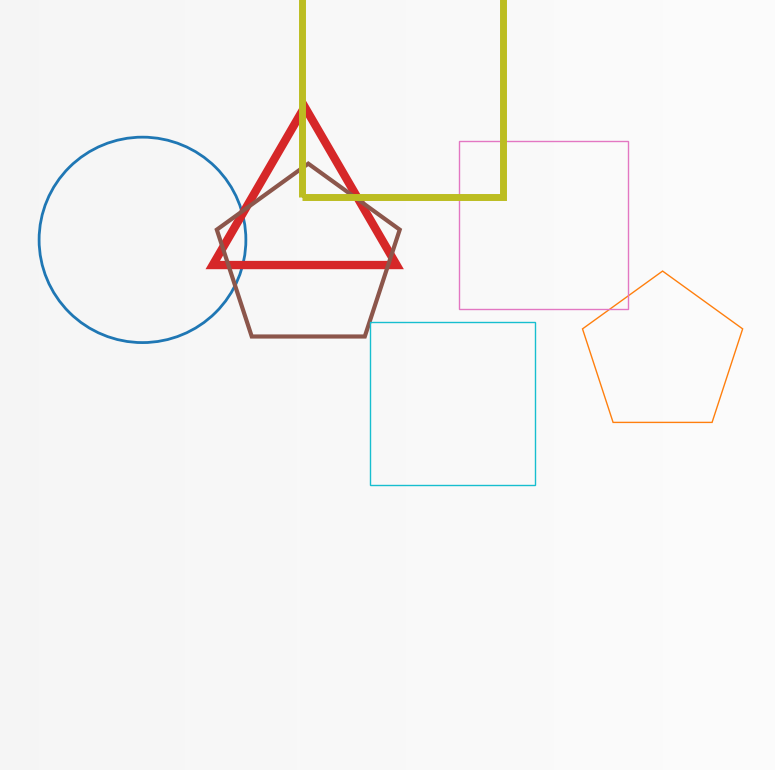[{"shape": "circle", "thickness": 1, "radius": 0.67, "center": [0.184, 0.688]}, {"shape": "pentagon", "thickness": 0.5, "radius": 0.54, "center": [0.855, 0.539]}, {"shape": "triangle", "thickness": 3, "radius": 0.68, "center": [0.393, 0.724]}, {"shape": "pentagon", "thickness": 1.5, "radius": 0.62, "center": [0.398, 0.663]}, {"shape": "square", "thickness": 0.5, "radius": 0.55, "center": [0.702, 0.708]}, {"shape": "square", "thickness": 2.5, "radius": 0.65, "center": [0.519, 0.874]}, {"shape": "square", "thickness": 0.5, "radius": 0.53, "center": [0.584, 0.476]}]